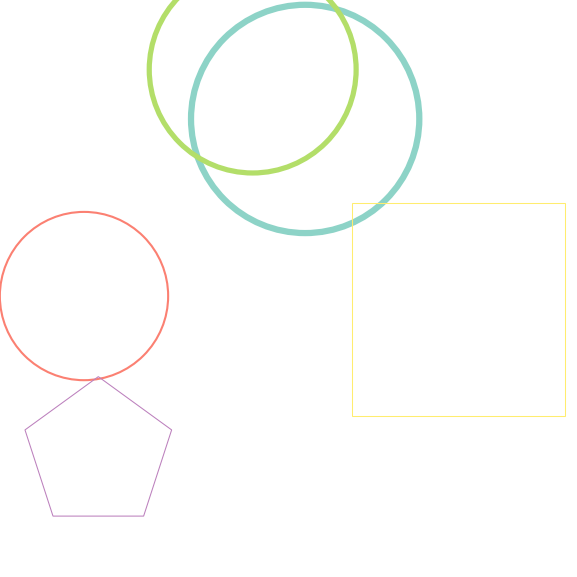[{"shape": "circle", "thickness": 3, "radius": 0.99, "center": [0.528, 0.793]}, {"shape": "circle", "thickness": 1, "radius": 0.73, "center": [0.145, 0.487]}, {"shape": "circle", "thickness": 2.5, "radius": 0.9, "center": [0.438, 0.879]}, {"shape": "pentagon", "thickness": 0.5, "radius": 0.67, "center": [0.17, 0.213]}, {"shape": "square", "thickness": 0.5, "radius": 0.92, "center": [0.793, 0.463]}]